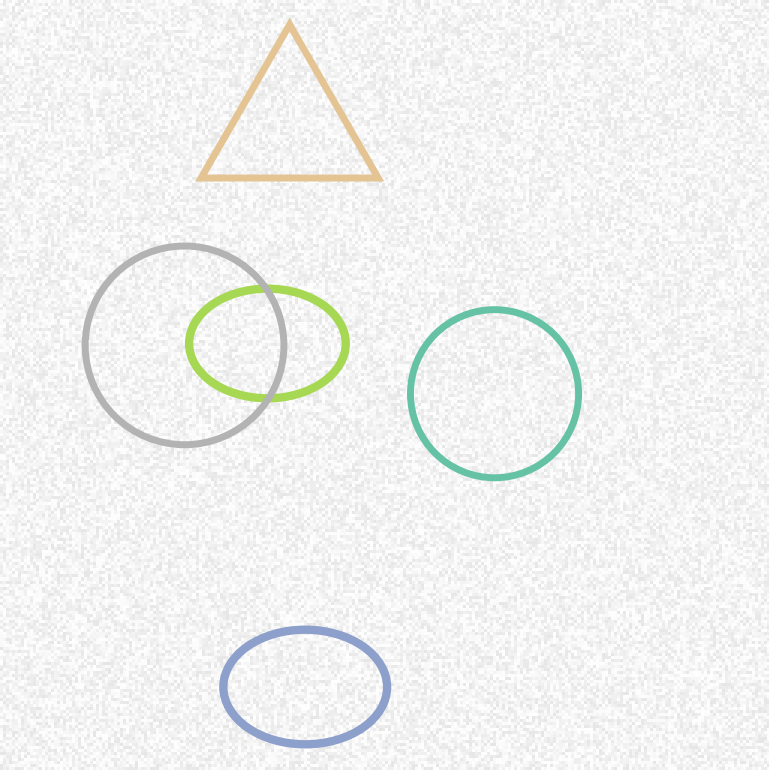[{"shape": "circle", "thickness": 2.5, "radius": 0.55, "center": [0.642, 0.489]}, {"shape": "oval", "thickness": 3, "radius": 0.53, "center": [0.396, 0.108]}, {"shape": "oval", "thickness": 3, "radius": 0.51, "center": [0.347, 0.554]}, {"shape": "triangle", "thickness": 2.5, "radius": 0.66, "center": [0.376, 0.835]}, {"shape": "circle", "thickness": 2.5, "radius": 0.65, "center": [0.24, 0.551]}]